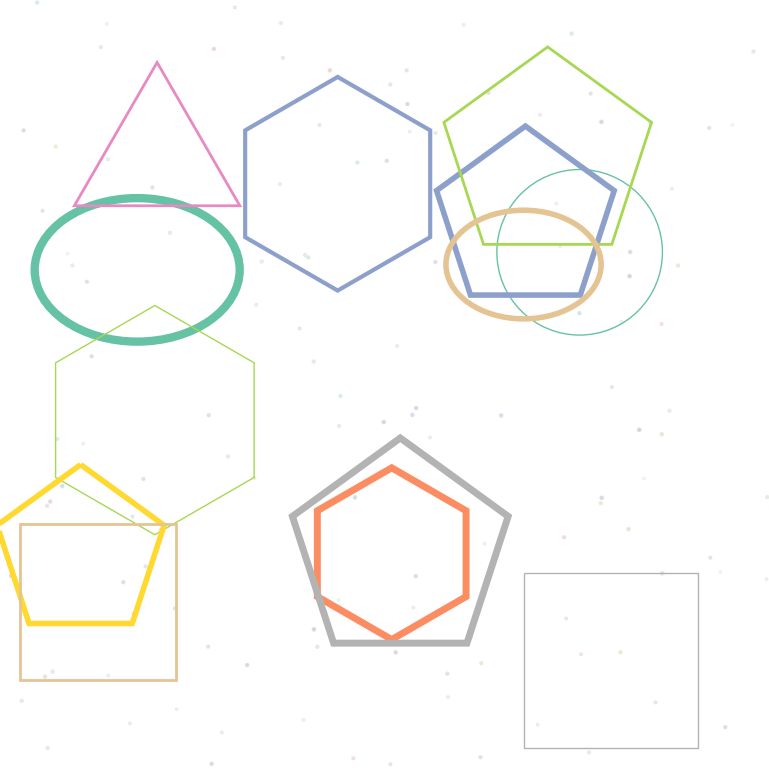[{"shape": "oval", "thickness": 3, "radius": 0.67, "center": [0.178, 0.65]}, {"shape": "circle", "thickness": 0.5, "radius": 0.54, "center": [0.753, 0.672]}, {"shape": "hexagon", "thickness": 2.5, "radius": 0.56, "center": [0.509, 0.281]}, {"shape": "hexagon", "thickness": 1.5, "radius": 0.69, "center": [0.439, 0.761]}, {"shape": "pentagon", "thickness": 2, "radius": 0.61, "center": [0.682, 0.715]}, {"shape": "triangle", "thickness": 1, "radius": 0.62, "center": [0.204, 0.795]}, {"shape": "hexagon", "thickness": 0.5, "radius": 0.74, "center": [0.201, 0.454]}, {"shape": "pentagon", "thickness": 1, "radius": 0.71, "center": [0.711, 0.797]}, {"shape": "pentagon", "thickness": 2, "radius": 0.57, "center": [0.105, 0.283]}, {"shape": "oval", "thickness": 2, "radius": 0.5, "center": [0.68, 0.656]}, {"shape": "square", "thickness": 1, "radius": 0.51, "center": [0.127, 0.218]}, {"shape": "square", "thickness": 0.5, "radius": 0.57, "center": [0.794, 0.142]}, {"shape": "pentagon", "thickness": 2.5, "radius": 0.74, "center": [0.52, 0.284]}]